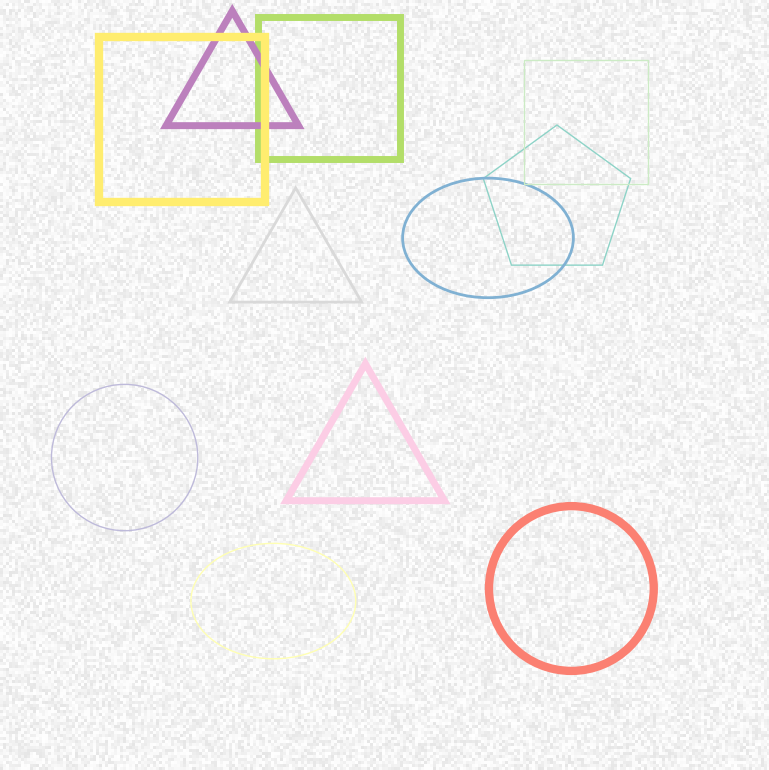[{"shape": "pentagon", "thickness": 0.5, "radius": 0.5, "center": [0.723, 0.737]}, {"shape": "oval", "thickness": 0.5, "radius": 0.54, "center": [0.355, 0.219]}, {"shape": "circle", "thickness": 0.5, "radius": 0.48, "center": [0.162, 0.406]}, {"shape": "circle", "thickness": 3, "radius": 0.54, "center": [0.742, 0.236]}, {"shape": "oval", "thickness": 1, "radius": 0.55, "center": [0.634, 0.691]}, {"shape": "square", "thickness": 2.5, "radius": 0.46, "center": [0.427, 0.885]}, {"shape": "triangle", "thickness": 2.5, "radius": 0.59, "center": [0.474, 0.409]}, {"shape": "triangle", "thickness": 1, "radius": 0.49, "center": [0.384, 0.657]}, {"shape": "triangle", "thickness": 2.5, "radius": 0.5, "center": [0.302, 0.887]}, {"shape": "square", "thickness": 0.5, "radius": 0.4, "center": [0.761, 0.841]}, {"shape": "square", "thickness": 3, "radius": 0.54, "center": [0.236, 0.845]}]